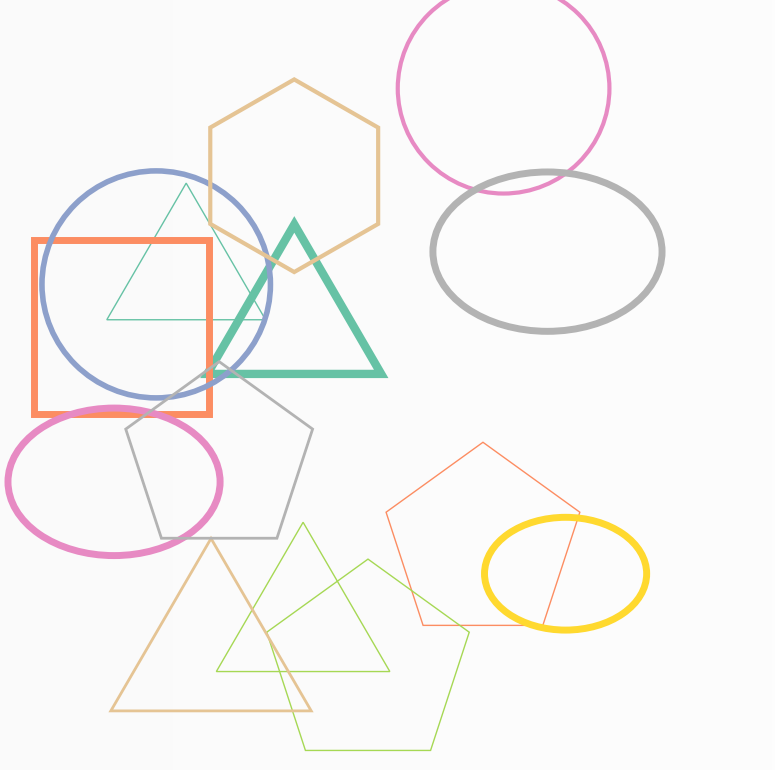[{"shape": "triangle", "thickness": 0.5, "radius": 0.59, "center": [0.24, 0.644]}, {"shape": "triangle", "thickness": 3, "radius": 0.65, "center": [0.38, 0.579]}, {"shape": "pentagon", "thickness": 0.5, "radius": 0.66, "center": [0.623, 0.294]}, {"shape": "square", "thickness": 2.5, "radius": 0.56, "center": [0.157, 0.575]}, {"shape": "circle", "thickness": 2, "radius": 0.74, "center": [0.202, 0.631]}, {"shape": "oval", "thickness": 2.5, "radius": 0.68, "center": [0.147, 0.374]}, {"shape": "circle", "thickness": 1.5, "radius": 0.68, "center": [0.65, 0.885]}, {"shape": "triangle", "thickness": 0.5, "radius": 0.65, "center": [0.391, 0.192]}, {"shape": "pentagon", "thickness": 0.5, "radius": 0.69, "center": [0.475, 0.137]}, {"shape": "oval", "thickness": 2.5, "radius": 0.52, "center": [0.73, 0.255]}, {"shape": "triangle", "thickness": 1, "radius": 0.75, "center": [0.272, 0.151]}, {"shape": "hexagon", "thickness": 1.5, "radius": 0.63, "center": [0.38, 0.772]}, {"shape": "pentagon", "thickness": 1, "radius": 0.63, "center": [0.283, 0.404]}, {"shape": "oval", "thickness": 2.5, "radius": 0.74, "center": [0.706, 0.673]}]